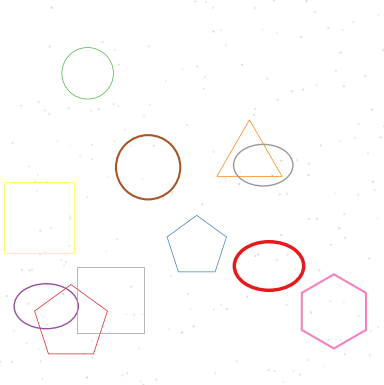[{"shape": "oval", "thickness": 2.5, "radius": 0.45, "center": [0.699, 0.309]}, {"shape": "pentagon", "thickness": 0.5, "radius": 0.5, "center": [0.184, 0.161]}, {"shape": "pentagon", "thickness": 0.5, "radius": 0.41, "center": [0.511, 0.359]}, {"shape": "circle", "thickness": 0.5, "radius": 0.33, "center": [0.228, 0.81]}, {"shape": "oval", "thickness": 1, "radius": 0.42, "center": [0.12, 0.205]}, {"shape": "triangle", "thickness": 0.5, "radius": 0.49, "center": [0.648, 0.591]}, {"shape": "square", "thickness": 0.5, "radius": 0.46, "center": [0.102, 0.435]}, {"shape": "circle", "thickness": 1.5, "radius": 0.42, "center": [0.385, 0.566]}, {"shape": "hexagon", "thickness": 1.5, "radius": 0.48, "center": [0.867, 0.191]}, {"shape": "oval", "thickness": 1, "radius": 0.39, "center": [0.684, 0.571]}, {"shape": "square", "thickness": 0.5, "radius": 0.43, "center": [0.287, 0.22]}]